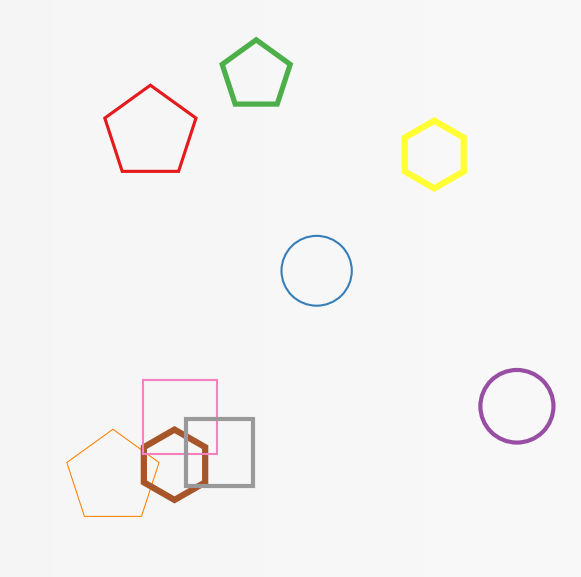[{"shape": "pentagon", "thickness": 1.5, "radius": 0.41, "center": [0.259, 0.769]}, {"shape": "circle", "thickness": 1, "radius": 0.3, "center": [0.545, 0.53]}, {"shape": "pentagon", "thickness": 2.5, "radius": 0.31, "center": [0.441, 0.869]}, {"shape": "circle", "thickness": 2, "radius": 0.31, "center": [0.889, 0.296]}, {"shape": "pentagon", "thickness": 0.5, "radius": 0.42, "center": [0.194, 0.172]}, {"shape": "hexagon", "thickness": 3, "radius": 0.29, "center": [0.747, 0.732]}, {"shape": "hexagon", "thickness": 3, "radius": 0.3, "center": [0.3, 0.194]}, {"shape": "square", "thickness": 1, "radius": 0.32, "center": [0.31, 0.277]}, {"shape": "square", "thickness": 2, "radius": 0.29, "center": [0.378, 0.215]}]